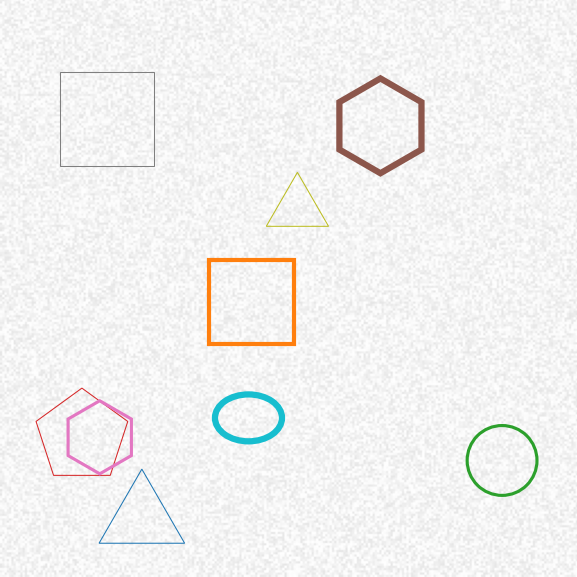[{"shape": "triangle", "thickness": 0.5, "radius": 0.43, "center": [0.246, 0.101]}, {"shape": "square", "thickness": 2, "radius": 0.37, "center": [0.436, 0.476]}, {"shape": "circle", "thickness": 1.5, "radius": 0.3, "center": [0.869, 0.202]}, {"shape": "pentagon", "thickness": 0.5, "radius": 0.42, "center": [0.142, 0.244]}, {"shape": "hexagon", "thickness": 3, "radius": 0.41, "center": [0.659, 0.781]}, {"shape": "hexagon", "thickness": 1.5, "radius": 0.32, "center": [0.173, 0.242]}, {"shape": "square", "thickness": 0.5, "radius": 0.41, "center": [0.185, 0.792]}, {"shape": "triangle", "thickness": 0.5, "radius": 0.31, "center": [0.515, 0.638]}, {"shape": "oval", "thickness": 3, "radius": 0.29, "center": [0.43, 0.276]}]